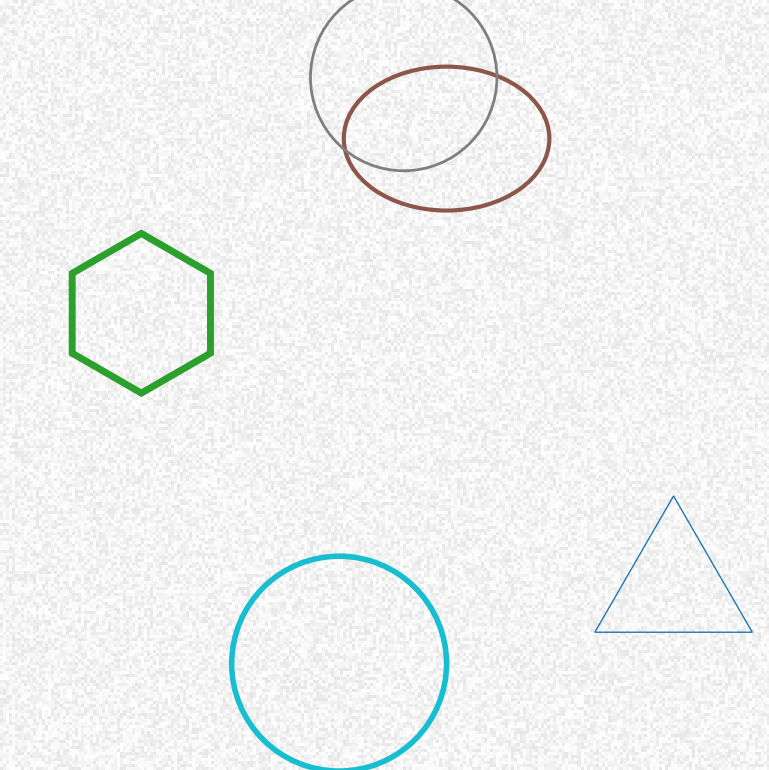[{"shape": "triangle", "thickness": 0.5, "radius": 0.59, "center": [0.875, 0.238]}, {"shape": "hexagon", "thickness": 2.5, "radius": 0.52, "center": [0.184, 0.593]}, {"shape": "oval", "thickness": 1.5, "radius": 0.67, "center": [0.58, 0.82]}, {"shape": "circle", "thickness": 1, "radius": 0.61, "center": [0.524, 0.899]}, {"shape": "circle", "thickness": 2, "radius": 0.7, "center": [0.44, 0.138]}]